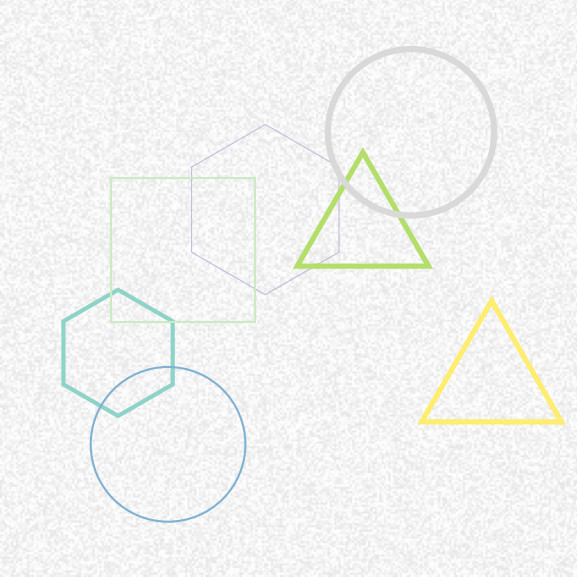[{"shape": "hexagon", "thickness": 2, "radius": 0.55, "center": [0.204, 0.388]}, {"shape": "hexagon", "thickness": 0.5, "radius": 0.74, "center": [0.459, 0.636]}, {"shape": "circle", "thickness": 1, "radius": 0.67, "center": [0.291, 0.23]}, {"shape": "triangle", "thickness": 2.5, "radius": 0.66, "center": [0.628, 0.604]}, {"shape": "circle", "thickness": 3, "radius": 0.72, "center": [0.712, 0.77]}, {"shape": "square", "thickness": 1, "radius": 0.62, "center": [0.317, 0.566]}, {"shape": "triangle", "thickness": 2.5, "radius": 0.7, "center": [0.851, 0.339]}]